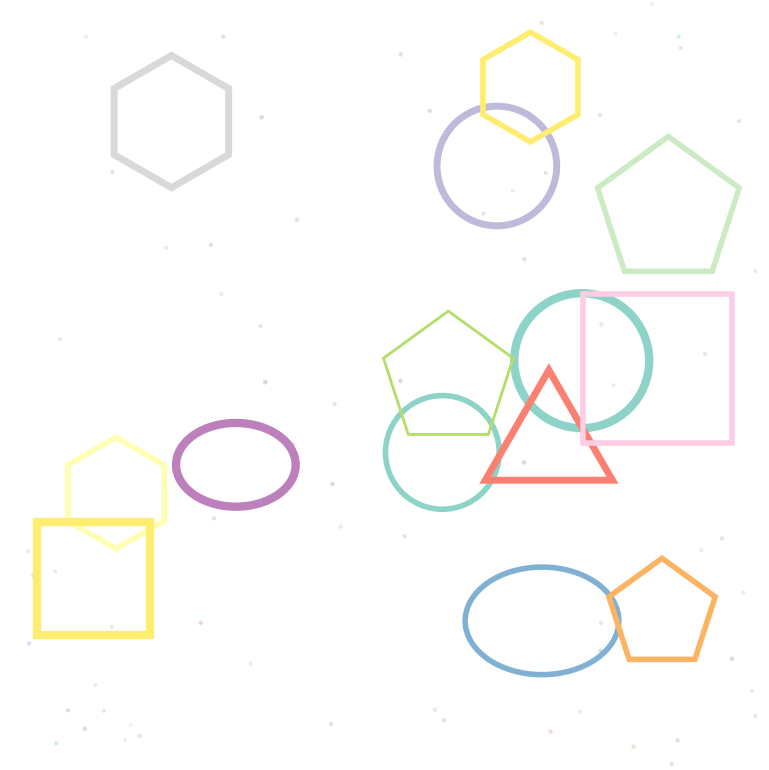[{"shape": "circle", "thickness": 3, "radius": 0.44, "center": [0.756, 0.532]}, {"shape": "circle", "thickness": 2, "radius": 0.37, "center": [0.574, 0.412]}, {"shape": "hexagon", "thickness": 2, "radius": 0.36, "center": [0.151, 0.36]}, {"shape": "circle", "thickness": 2.5, "radius": 0.39, "center": [0.645, 0.784]}, {"shape": "triangle", "thickness": 2.5, "radius": 0.48, "center": [0.713, 0.424]}, {"shape": "oval", "thickness": 2, "radius": 0.5, "center": [0.704, 0.194]}, {"shape": "pentagon", "thickness": 2, "radius": 0.36, "center": [0.86, 0.202]}, {"shape": "pentagon", "thickness": 1, "radius": 0.44, "center": [0.582, 0.507]}, {"shape": "square", "thickness": 2, "radius": 0.48, "center": [0.854, 0.522]}, {"shape": "hexagon", "thickness": 2.5, "radius": 0.43, "center": [0.223, 0.842]}, {"shape": "oval", "thickness": 3, "radius": 0.39, "center": [0.306, 0.396]}, {"shape": "pentagon", "thickness": 2, "radius": 0.48, "center": [0.868, 0.726]}, {"shape": "hexagon", "thickness": 2, "radius": 0.36, "center": [0.689, 0.887]}, {"shape": "square", "thickness": 3, "radius": 0.37, "center": [0.122, 0.249]}]